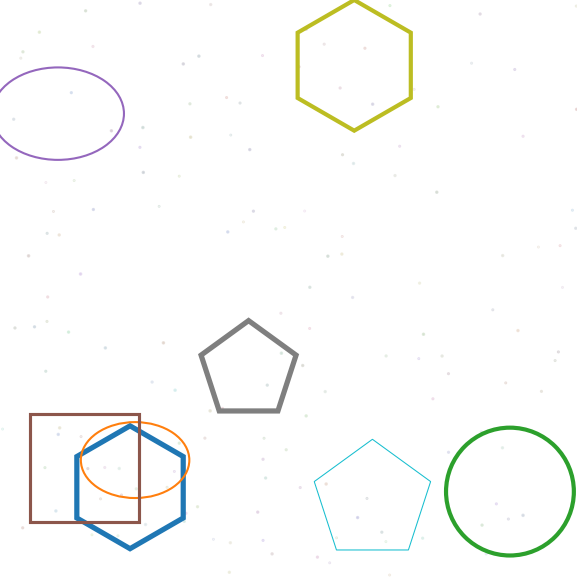[{"shape": "hexagon", "thickness": 2.5, "radius": 0.53, "center": [0.225, 0.155]}, {"shape": "oval", "thickness": 1, "radius": 0.47, "center": [0.234, 0.202]}, {"shape": "circle", "thickness": 2, "radius": 0.55, "center": [0.883, 0.148]}, {"shape": "oval", "thickness": 1, "radius": 0.57, "center": [0.1, 0.802]}, {"shape": "square", "thickness": 1.5, "radius": 0.47, "center": [0.146, 0.189]}, {"shape": "pentagon", "thickness": 2.5, "radius": 0.43, "center": [0.43, 0.357]}, {"shape": "hexagon", "thickness": 2, "radius": 0.57, "center": [0.613, 0.886]}, {"shape": "pentagon", "thickness": 0.5, "radius": 0.53, "center": [0.645, 0.133]}]